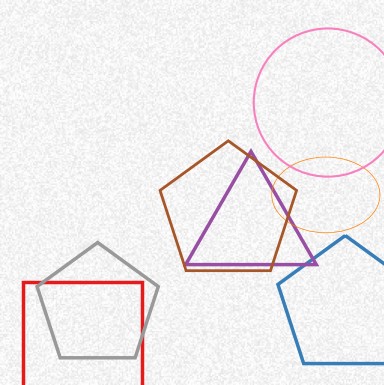[{"shape": "square", "thickness": 2.5, "radius": 0.77, "center": [0.215, 0.113]}, {"shape": "pentagon", "thickness": 2.5, "radius": 0.92, "center": [0.897, 0.204]}, {"shape": "triangle", "thickness": 2.5, "radius": 0.98, "center": [0.652, 0.411]}, {"shape": "oval", "thickness": 0.5, "radius": 0.7, "center": [0.846, 0.494]}, {"shape": "pentagon", "thickness": 2, "radius": 0.93, "center": [0.593, 0.448]}, {"shape": "circle", "thickness": 1.5, "radius": 0.96, "center": [0.851, 0.734]}, {"shape": "pentagon", "thickness": 2.5, "radius": 0.83, "center": [0.254, 0.205]}]